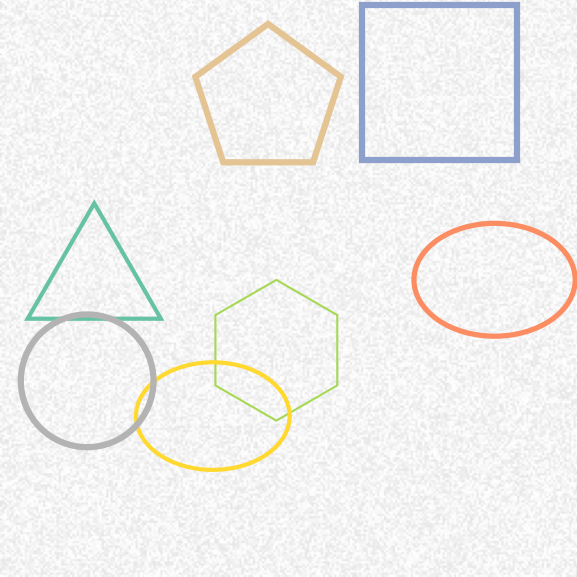[{"shape": "triangle", "thickness": 2, "radius": 0.67, "center": [0.163, 0.514]}, {"shape": "oval", "thickness": 2.5, "radius": 0.7, "center": [0.856, 0.515]}, {"shape": "square", "thickness": 3, "radius": 0.67, "center": [0.762, 0.856]}, {"shape": "hexagon", "thickness": 1, "radius": 0.61, "center": [0.479, 0.393]}, {"shape": "oval", "thickness": 2, "radius": 0.67, "center": [0.369, 0.279]}, {"shape": "pentagon", "thickness": 3, "radius": 0.66, "center": [0.464, 0.825]}, {"shape": "circle", "thickness": 3, "radius": 0.57, "center": [0.151, 0.34]}]